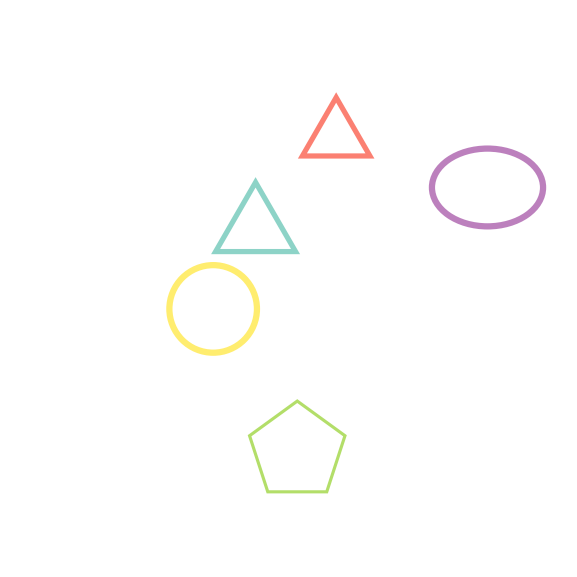[{"shape": "triangle", "thickness": 2.5, "radius": 0.4, "center": [0.443, 0.603]}, {"shape": "triangle", "thickness": 2.5, "radius": 0.34, "center": [0.582, 0.763]}, {"shape": "pentagon", "thickness": 1.5, "radius": 0.43, "center": [0.515, 0.218]}, {"shape": "oval", "thickness": 3, "radius": 0.48, "center": [0.844, 0.674]}, {"shape": "circle", "thickness": 3, "radius": 0.38, "center": [0.369, 0.464]}]